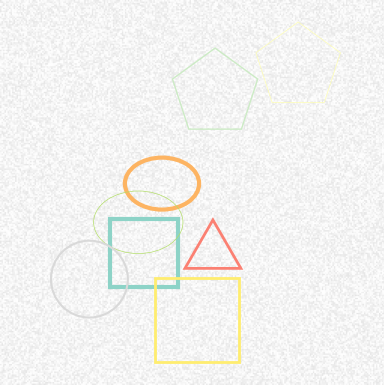[{"shape": "square", "thickness": 3, "radius": 0.44, "center": [0.374, 0.342]}, {"shape": "pentagon", "thickness": 0.5, "radius": 0.58, "center": [0.774, 0.827]}, {"shape": "triangle", "thickness": 2, "radius": 0.42, "center": [0.553, 0.345]}, {"shape": "oval", "thickness": 3, "radius": 0.48, "center": [0.421, 0.523]}, {"shape": "oval", "thickness": 0.5, "radius": 0.58, "center": [0.359, 0.423]}, {"shape": "circle", "thickness": 1.5, "radius": 0.5, "center": [0.232, 0.275]}, {"shape": "pentagon", "thickness": 1, "radius": 0.58, "center": [0.559, 0.759]}, {"shape": "square", "thickness": 2, "radius": 0.54, "center": [0.512, 0.168]}]